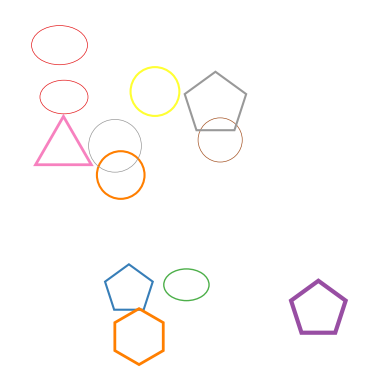[{"shape": "oval", "thickness": 0.5, "radius": 0.36, "center": [0.155, 0.883]}, {"shape": "oval", "thickness": 0.5, "radius": 0.31, "center": [0.166, 0.748]}, {"shape": "pentagon", "thickness": 1.5, "radius": 0.33, "center": [0.335, 0.248]}, {"shape": "oval", "thickness": 1, "radius": 0.29, "center": [0.484, 0.26]}, {"shape": "pentagon", "thickness": 3, "radius": 0.37, "center": [0.827, 0.196]}, {"shape": "hexagon", "thickness": 2, "radius": 0.36, "center": [0.361, 0.126]}, {"shape": "circle", "thickness": 1.5, "radius": 0.31, "center": [0.314, 0.545]}, {"shape": "circle", "thickness": 1.5, "radius": 0.32, "center": [0.403, 0.762]}, {"shape": "circle", "thickness": 0.5, "radius": 0.29, "center": [0.572, 0.636]}, {"shape": "triangle", "thickness": 2, "radius": 0.42, "center": [0.165, 0.614]}, {"shape": "pentagon", "thickness": 1.5, "radius": 0.42, "center": [0.56, 0.73]}, {"shape": "circle", "thickness": 0.5, "radius": 0.34, "center": [0.299, 0.621]}]